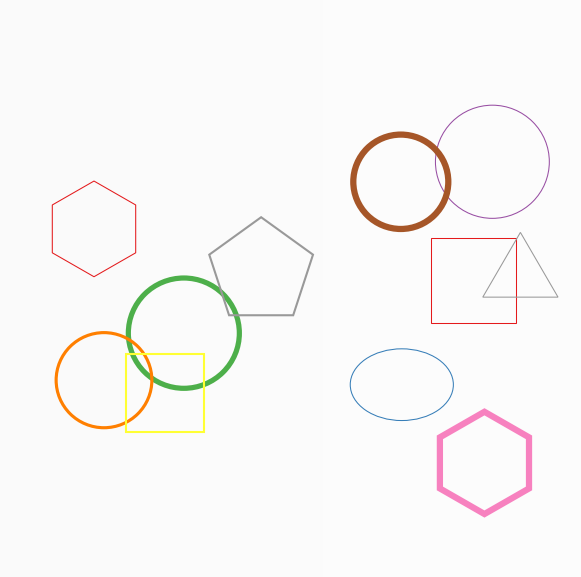[{"shape": "square", "thickness": 0.5, "radius": 0.37, "center": [0.815, 0.513]}, {"shape": "hexagon", "thickness": 0.5, "radius": 0.41, "center": [0.162, 0.603]}, {"shape": "oval", "thickness": 0.5, "radius": 0.44, "center": [0.691, 0.333]}, {"shape": "circle", "thickness": 2.5, "radius": 0.48, "center": [0.316, 0.422]}, {"shape": "circle", "thickness": 0.5, "radius": 0.49, "center": [0.847, 0.719]}, {"shape": "circle", "thickness": 1.5, "radius": 0.41, "center": [0.179, 0.341]}, {"shape": "square", "thickness": 1, "radius": 0.33, "center": [0.283, 0.318]}, {"shape": "circle", "thickness": 3, "radius": 0.41, "center": [0.69, 0.684]}, {"shape": "hexagon", "thickness": 3, "radius": 0.44, "center": [0.833, 0.198]}, {"shape": "triangle", "thickness": 0.5, "radius": 0.37, "center": [0.895, 0.522]}, {"shape": "pentagon", "thickness": 1, "radius": 0.47, "center": [0.449, 0.529]}]